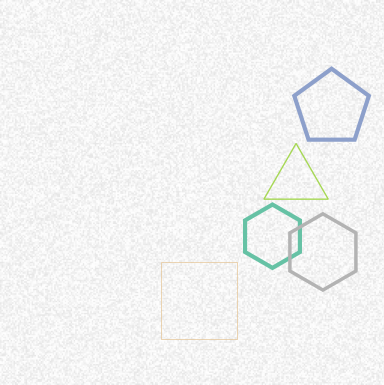[{"shape": "hexagon", "thickness": 3, "radius": 0.41, "center": [0.708, 0.386]}, {"shape": "pentagon", "thickness": 3, "radius": 0.51, "center": [0.861, 0.72]}, {"shape": "triangle", "thickness": 1, "radius": 0.48, "center": [0.769, 0.531]}, {"shape": "square", "thickness": 0.5, "radius": 0.5, "center": [0.517, 0.22]}, {"shape": "hexagon", "thickness": 2.5, "radius": 0.5, "center": [0.839, 0.346]}]